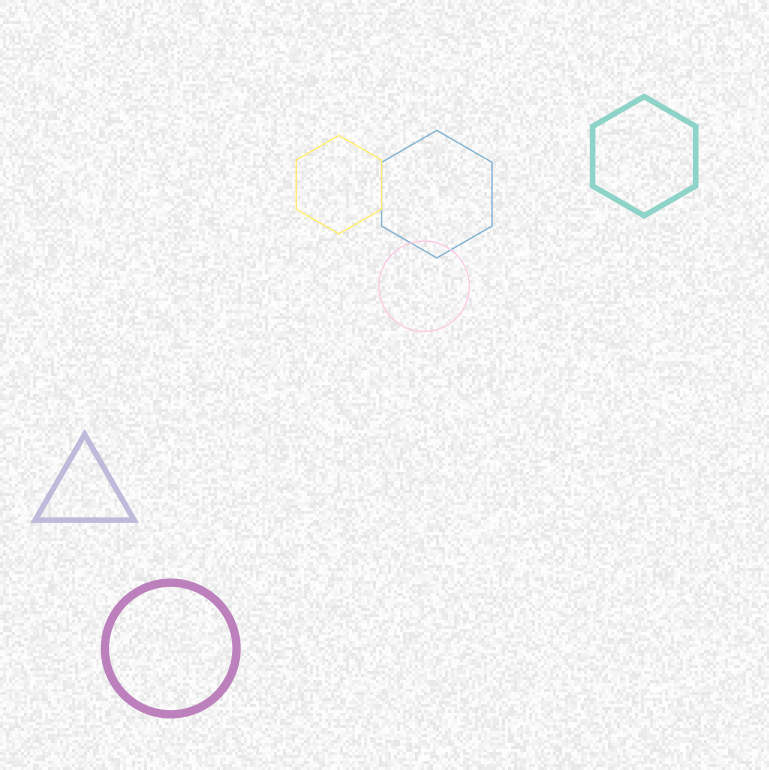[{"shape": "hexagon", "thickness": 2, "radius": 0.39, "center": [0.837, 0.797]}, {"shape": "triangle", "thickness": 2, "radius": 0.37, "center": [0.11, 0.362]}, {"shape": "hexagon", "thickness": 0.5, "radius": 0.41, "center": [0.567, 0.748]}, {"shape": "circle", "thickness": 0.5, "radius": 0.29, "center": [0.551, 0.628]}, {"shape": "circle", "thickness": 3, "radius": 0.43, "center": [0.222, 0.158]}, {"shape": "hexagon", "thickness": 0.5, "radius": 0.32, "center": [0.44, 0.76]}]